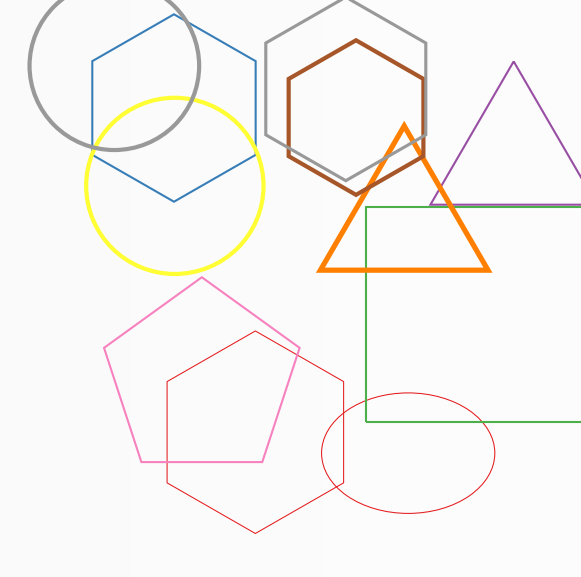[{"shape": "oval", "thickness": 0.5, "radius": 0.75, "center": [0.702, 0.214]}, {"shape": "hexagon", "thickness": 0.5, "radius": 0.88, "center": [0.439, 0.251]}, {"shape": "hexagon", "thickness": 1, "radius": 0.81, "center": [0.299, 0.812]}, {"shape": "square", "thickness": 1, "radius": 0.93, "center": [0.816, 0.454]}, {"shape": "triangle", "thickness": 1, "radius": 0.83, "center": [0.884, 0.727]}, {"shape": "triangle", "thickness": 2.5, "radius": 0.83, "center": [0.695, 0.615]}, {"shape": "circle", "thickness": 2, "radius": 0.76, "center": [0.301, 0.677]}, {"shape": "hexagon", "thickness": 2, "radius": 0.67, "center": [0.613, 0.796]}, {"shape": "pentagon", "thickness": 1, "radius": 0.88, "center": [0.347, 0.342]}, {"shape": "circle", "thickness": 2, "radius": 0.73, "center": [0.197, 0.885]}, {"shape": "hexagon", "thickness": 1.5, "radius": 0.79, "center": [0.595, 0.845]}]